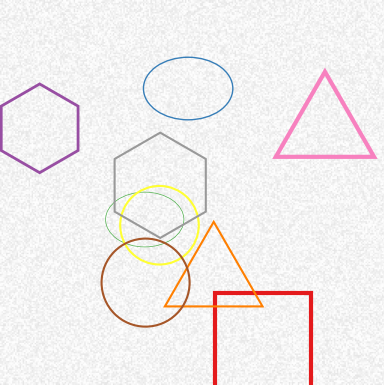[{"shape": "square", "thickness": 3, "radius": 0.62, "center": [0.683, 0.114]}, {"shape": "oval", "thickness": 1, "radius": 0.58, "center": [0.489, 0.77]}, {"shape": "oval", "thickness": 0.5, "radius": 0.51, "center": [0.376, 0.43]}, {"shape": "hexagon", "thickness": 2, "radius": 0.58, "center": [0.103, 0.667]}, {"shape": "triangle", "thickness": 1.5, "radius": 0.73, "center": [0.555, 0.277]}, {"shape": "circle", "thickness": 1.5, "radius": 0.51, "center": [0.414, 0.415]}, {"shape": "circle", "thickness": 1.5, "radius": 0.57, "center": [0.378, 0.266]}, {"shape": "triangle", "thickness": 3, "radius": 0.74, "center": [0.844, 0.666]}, {"shape": "hexagon", "thickness": 1.5, "radius": 0.68, "center": [0.416, 0.519]}]